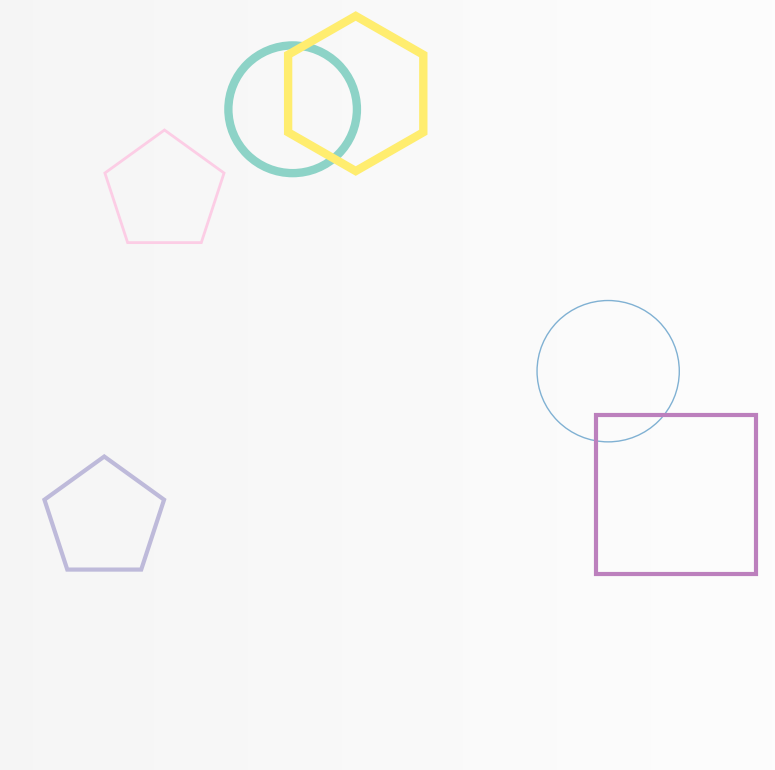[{"shape": "circle", "thickness": 3, "radius": 0.41, "center": [0.378, 0.858]}, {"shape": "pentagon", "thickness": 1.5, "radius": 0.41, "center": [0.135, 0.326]}, {"shape": "circle", "thickness": 0.5, "radius": 0.46, "center": [0.785, 0.518]}, {"shape": "pentagon", "thickness": 1, "radius": 0.4, "center": [0.212, 0.75]}, {"shape": "square", "thickness": 1.5, "radius": 0.52, "center": [0.872, 0.357]}, {"shape": "hexagon", "thickness": 3, "radius": 0.5, "center": [0.459, 0.879]}]